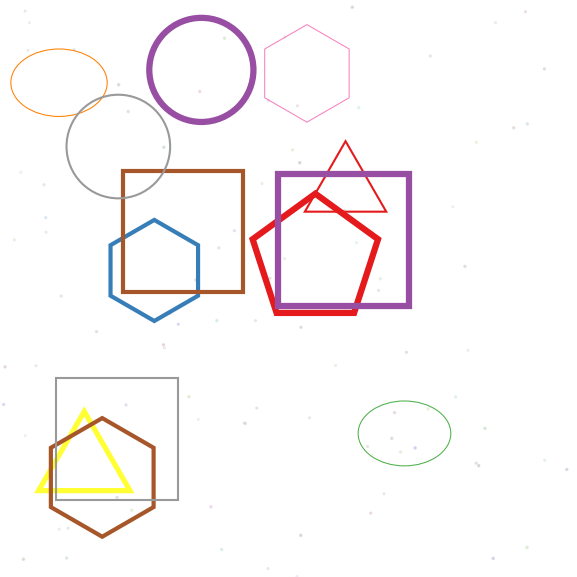[{"shape": "pentagon", "thickness": 3, "radius": 0.57, "center": [0.546, 0.55]}, {"shape": "triangle", "thickness": 1, "radius": 0.41, "center": [0.598, 0.673]}, {"shape": "hexagon", "thickness": 2, "radius": 0.44, "center": [0.267, 0.531]}, {"shape": "oval", "thickness": 0.5, "radius": 0.4, "center": [0.7, 0.249]}, {"shape": "square", "thickness": 3, "radius": 0.57, "center": [0.595, 0.584]}, {"shape": "circle", "thickness": 3, "radius": 0.45, "center": [0.349, 0.878]}, {"shape": "oval", "thickness": 0.5, "radius": 0.42, "center": [0.102, 0.856]}, {"shape": "triangle", "thickness": 2.5, "radius": 0.46, "center": [0.146, 0.195]}, {"shape": "hexagon", "thickness": 2, "radius": 0.51, "center": [0.177, 0.172]}, {"shape": "square", "thickness": 2, "radius": 0.52, "center": [0.317, 0.598]}, {"shape": "hexagon", "thickness": 0.5, "radius": 0.42, "center": [0.531, 0.872]}, {"shape": "square", "thickness": 1, "radius": 0.53, "center": [0.203, 0.238]}, {"shape": "circle", "thickness": 1, "radius": 0.45, "center": [0.205, 0.745]}]